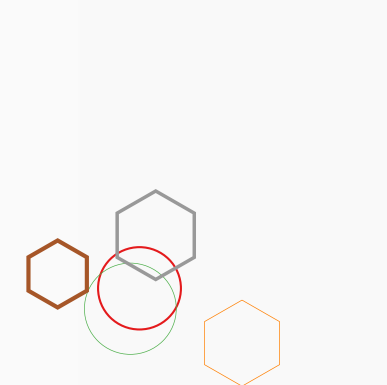[{"shape": "circle", "thickness": 1.5, "radius": 0.53, "center": [0.36, 0.251]}, {"shape": "circle", "thickness": 0.5, "radius": 0.59, "center": [0.336, 0.198]}, {"shape": "hexagon", "thickness": 0.5, "radius": 0.56, "center": [0.625, 0.109]}, {"shape": "hexagon", "thickness": 3, "radius": 0.43, "center": [0.149, 0.288]}, {"shape": "hexagon", "thickness": 2.5, "radius": 0.57, "center": [0.402, 0.389]}]